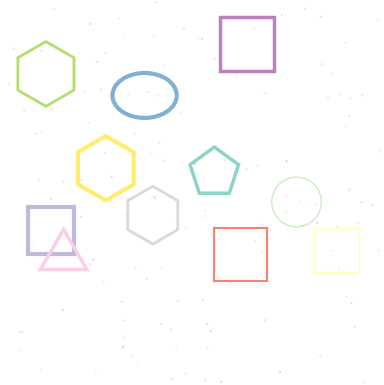[{"shape": "pentagon", "thickness": 2.5, "radius": 0.33, "center": [0.557, 0.552]}, {"shape": "square", "thickness": 1, "radius": 0.29, "center": [0.874, 0.35]}, {"shape": "square", "thickness": 3, "radius": 0.3, "center": [0.133, 0.401]}, {"shape": "square", "thickness": 1.5, "radius": 0.34, "center": [0.625, 0.339]}, {"shape": "oval", "thickness": 3, "radius": 0.42, "center": [0.376, 0.752]}, {"shape": "hexagon", "thickness": 2, "radius": 0.42, "center": [0.119, 0.808]}, {"shape": "triangle", "thickness": 2.5, "radius": 0.35, "center": [0.165, 0.335]}, {"shape": "hexagon", "thickness": 2, "radius": 0.38, "center": [0.397, 0.441]}, {"shape": "square", "thickness": 2.5, "radius": 0.35, "center": [0.641, 0.887]}, {"shape": "circle", "thickness": 1, "radius": 0.32, "center": [0.77, 0.475]}, {"shape": "hexagon", "thickness": 3, "radius": 0.42, "center": [0.275, 0.563]}]